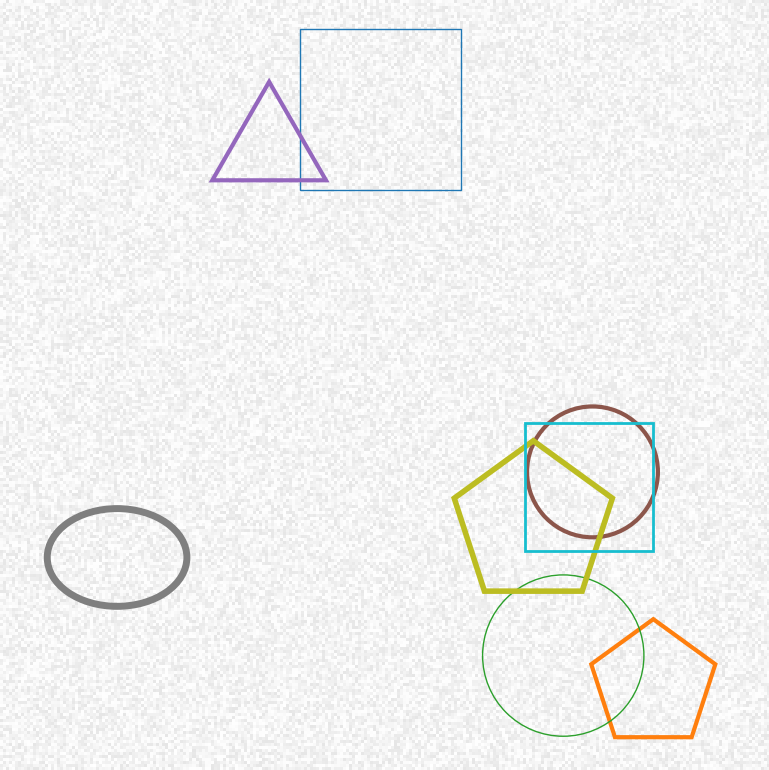[{"shape": "square", "thickness": 0.5, "radius": 0.52, "center": [0.495, 0.858]}, {"shape": "pentagon", "thickness": 1.5, "radius": 0.42, "center": [0.848, 0.111]}, {"shape": "circle", "thickness": 0.5, "radius": 0.52, "center": [0.731, 0.149]}, {"shape": "triangle", "thickness": 1.5, "radius": 0.43, "center": [0.35, 0.808]}, {"shape": "circle", "thickness": 1.5, "radius": 0.42, "center": [0.769, 0.387]}, {"shape": "oval", "thickness": 2.5, "radius": 0.45, "center": [0.152, 0.276]}, {"shape": "pentagon", "thickness": 2, "radius": 0.54, "center": [0.693, 0.32]}, {"shape": "square", "thickness": 1, "radius": 0.42, "center": [0.765, 0.367]}]